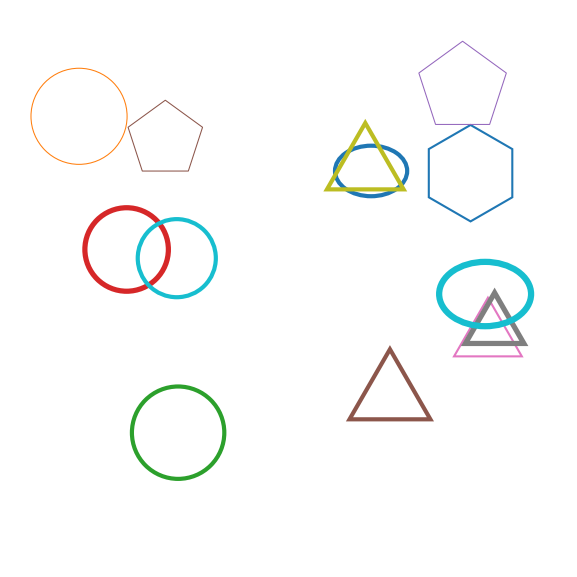[{"shape": "hexagon", "thickness": 1, "radius": 0.42, "center": [0.815, 0.699]}, {"shape": "oval", "thickness": 2, "radius": 0.31, "center": [0.643, 0.703]}, {"shape": "circle", "thickness": 0.5, "radius": 0.42, "center": [0.137, 0.798]}, {"shape": "circle", "thickness": 2, "radius": 0.4, "center": [0.308, 0.25]}, {"shape": "circle", "thickness": 2.5, "radius": 0.36, "center": [0.219, 0.567]}, {"shape": "pentagon", "thickness": 0.5, "radius": 0.4, "center": [0.801, 0.848]}, {"shape": "triangle", "thickness": 2, "radius": 0.4, "center": [0.675, 0.313]}, {"shape": "pentagon", "thickness": 0.5, "radius": 0.34, "center": [0.286, 0.758]}, {"shape": "triangle", "thickness": 1, "radius": 0.34, "center": [0.845, 0.416]}, {"shape": "triangle", "thickness": 2.5, "radius": 0.29, "center": [0.856, 0.434]}, {"shape": "triangle", "thickness": 2, "radius": 0.38, "center": [0.633, 0.71]}, {"shape": "circle", "thickness": 2, "radius": 0.34, "center": [0.306, 0.552]}, {"shape": "oval", "thickness": 3, "radius": 0.4, "center": [0.84, 0.49]}]